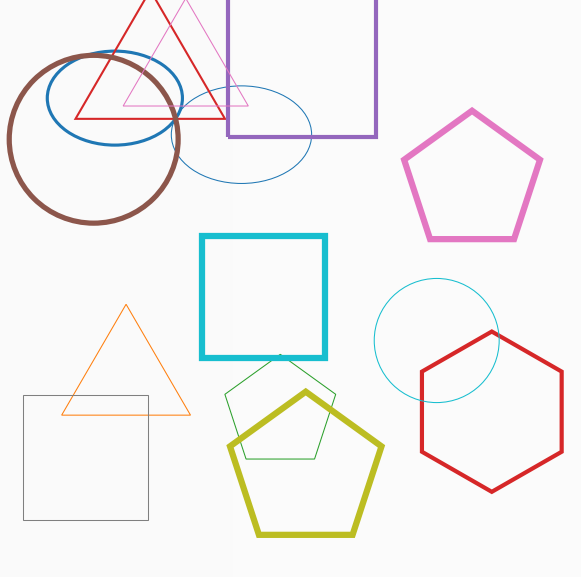[{"shape": "oval", "thickness": 0.5, "radius": 0.6, "center": [0.415, 0.766]}, {"shape": "oval", "thickness": 1.5, "radius": 0.58, "center": [0.198, 0.829]}, {"shape": "triangle", "thickness": 0.5, "radius": 0.64, "center": [0.217, 0.344]}, {"shape": "pentagon", "thickness": 0.5, "radius": 0.5, "center": [0.482, 0.285]}, {"shape": "triangle", "thickness": 1, "radius": 0.74, "center": [0.258, 0.868]}, {"shape": "hexagon", "thickness": 2, "radius": 0.69, "center": [0.846, 0.286]}, {"shape": "square", "thickness": 2, "radius": 0.64, "center": [0.519, 0.89]}, {"shape": "circle", "thickness": 2.5, "radius": 0.73, "center": [0.161, 0.758]}, {"shape": "pentagon", "thickness": 3, "radius": 0.61, "center": [0.812, 0.684]}, {"shape": "triangle", "thickness": 0.5, "radius": 0.62, "center": [0.32, 0.878]}, {"shape": "square", "thickness": 0.5, "radius": 0.54, "center": [0.148, 0.207]}, {"shape": "pentagon", "thickness": 3, "radius": 0.69, "center": [0.526, 0.184]}, {"shape": "circle", "thickness": 0.5, "radius": 0.54, "center": [0.751, 0.409]}, {"shape": "square", "thickness": 3, "radius": 0.53, "center": [0.453, 0.485]}]